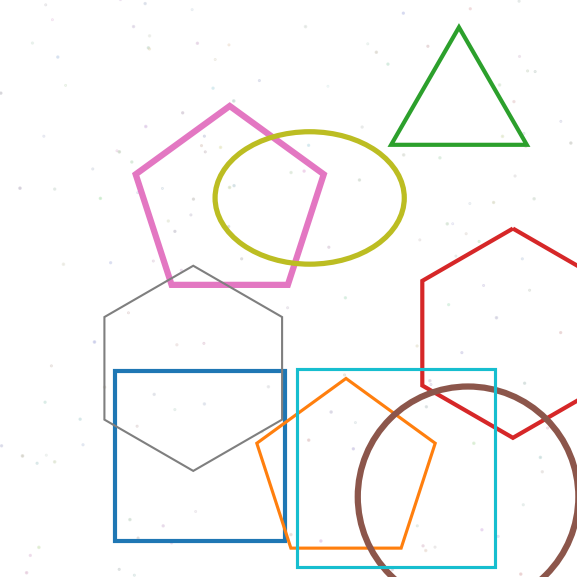[{"shape": "square", "thickness": 2, "radius": 0.74, "center": [0.346, 0.209]}, {"shape": "pentagon", "thickness": 1.5, "radius": 0.81, "center": [0.599, 0.181]}, {"shape": "triangle", "thickness": 2, "radius": 0.68, "center": [0.795, 0.816]}, {"shape": "hexagon", "thickness": 2, "radius": 0.91, "center": [0.888, 0.422]}, {"shape": "circle", "thickness": 3, "radius": 0.95, "center": [0.811, 0.139]}, {"shape": "pentagon", "thickness": 3, "radius": 0.86, "center": [0.398, 0.644]}, {"shape": "hexagon", "thickness": 1, "radius": 0.89, "center": [0.335, 0.361]}, {"shape": "oval", "thickness": 2.5, "radius": 0.82, "center": [0.536, 0.656]}, {"shape": "square", "thickness": 1.5, "radius": 0.86, "center": [0.685, 0.189]}]